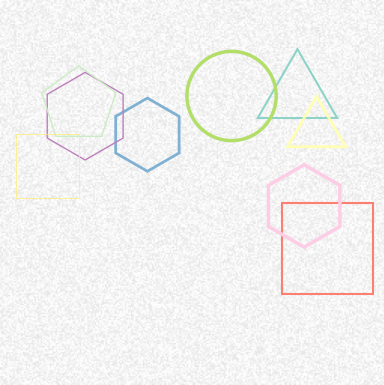[{"shape": "triangle", "thickness": 1.5, "radius": 0.6, "center": [0.773, 0.753]}, {"shape": "triangle", "thickness": 2, "radius": 0.44, "center": [0.822, 0.662]}, {"shape": "square", "thickness": 1.5, "radius": 0.59, "center": [0.851, 0.355]}, {"shape": "hexagon", "thickness": 2, "radius": 0.48, "center": [0.383, 0.65]}, {"shape": "circle", "thickness": 2.5, "radius": 0.58, "center": [0.601, 0.751]}, {"shape": "hexagon", "thickness": 2.5, "radius": 0.54, "center": [0.79, 0.465]}, {"shape": "hexagon", "thickness": 1, "radius": 0.57, "center": [0.221, 0.698]}, {"shape": "pentagon", "thickness": 1, "radius": 0.51, "center": [0.205, 0.728]}, {"shape": "square", "thickness": 0.5, "radius": 0.41, "center": [0.123, 0.569]}]